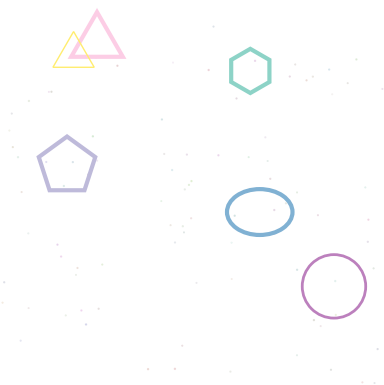[{"shape": "hexagon", "thickness": 3, "radius": 0.29, "center": [0.65, 0.816]}, {"shape": "pentagon", "thickness": 3, "radius": 0.39, "center": [0.174, 0.568]}, {"shape": "oval", "thickness": 3, "radius": 0.43, "center": [0.675, 0.449]}, {"shape": "triangle", "thickness": 3, "radius": 0.39, "center": [0.252, 0.891]}, {"shape": "circle", "thickness": 2, "radius": 0.41, "center": [0.867, 0.256]}, {"shape": "triangle", "thickness": 1, "radius": 0.31, "center": [0.191, 0.856]}]